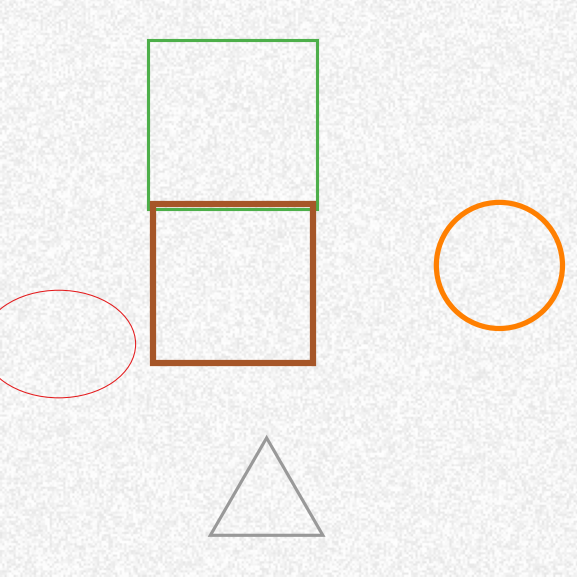[{"shape": "oval", "thickness": 0.5, "radius": 0.67, "center": [0.102, 0.403]}, {"shape": "square", "thickness": 1.5, "radius": 0.73, "center": [0.402, 0.784]}, {"shape": "circle", "thickness": 2.5, "radius": 0.55, "center": [0.865, 0.54]}, {"shape": "square", "thickness": 3, "radius": 0.69, "center": [0.403, 0.508]}, {"shape": "triangle", "thickness": 1.5, "radius": 0.56, "center": [0.462, 0.128]}]